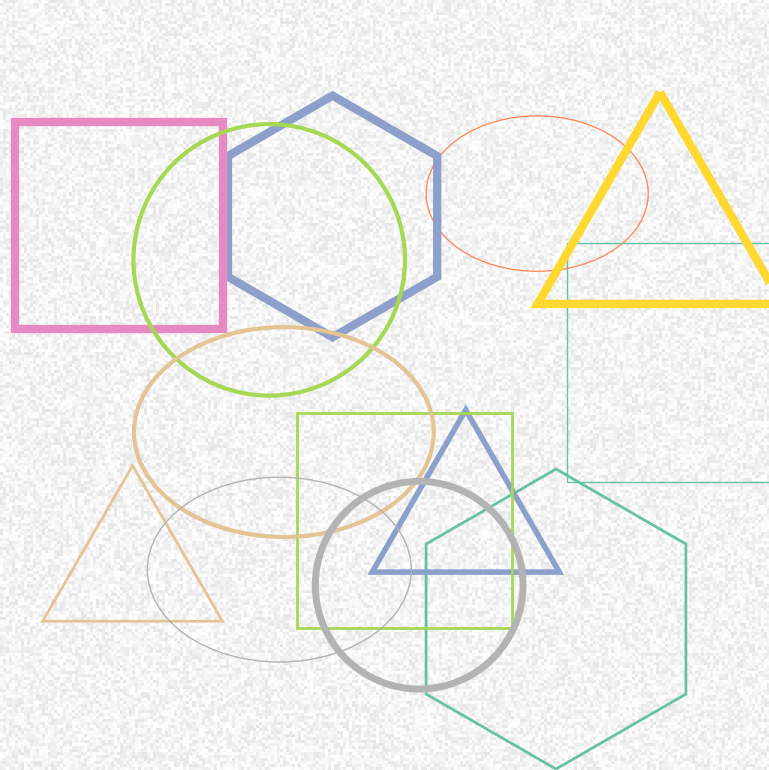[{"shape": "square", "thickness": 0.5, "radius": 0.78, "center": [0.892, 0.53]}, {"shape": "hexagon", "thickness": 1, "radius": 0.97, "center": [0.722, 0.196]}, {"shape": "oval", "thickness": 0.5, "radius": 0.72, "center": [0.698, 0.749]}, {"shape": "triangle", "thickness": 2, "radius": 0.7, "center": [0.605, 0.327]}, {"shape": "hexagon", "thickness": 3, "radius": 0.78, "center": [0.432, 0.719]}, {"shape": "square", "thickness": 3, "radius": 0.67, "center": [0.154, 0.707]}, {"shape": "square", "thickness": 1, "radius": 0.7, "center": [0.525, 0.324]}, {"shape": "circle", "thickness": 1.5, "radius": 0.88, "center": [0.35, 0.663]}, {"shape": "triangle", "thickness": 3, "radius": 0.92, "center": [0.857, 0.697]}, {"shape": "triangle", "thickness": 1, "radius": 0.67, "center": [0.172, 0.261]}, {"shape": "oval", "thickness": 1.5, "radius": 0.97, "center": [0.369, 0.439]}, {"shape": "circle", "thickness": 2.5, "radius": 0.67, "center": [0.544, 0.24]}, {"shape": "oval", "thickness": 0.5, "radius": 0.86, "center": [0.363, 0.26]}]